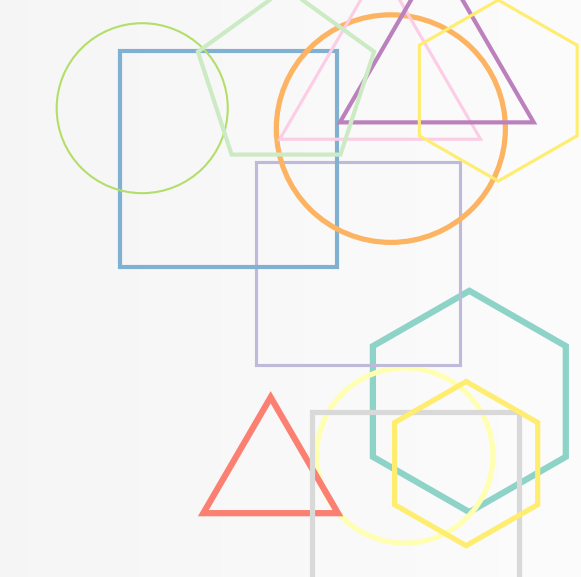[{"shape": "hexagon", "thickness": 3, "radius": 0.96, "center": [0.808, 0.304]}, {"shape": "circle", "thickness": 2.5, "radius": 0.76, "center": [0.696, 0.21]}, {"shape": "square", "thickness": 1.5, "radius": 0.88, "center": [0.617, 0.543]}, {"shape": "triangle", "thickness": 3, "radius": 0.67, "center": [0.466, 0.177]}, {"shape": "square", "thickness": 2, "radius": 0.93, "center": [0.393, 0.724]}, {"shape": "circle", "thickness": 2.5, "radius": 0.99, "center": [0.672, 0.776]}, {"shape": "circle", "thickness": 1, "radius": 0.74, "center": [0.245, 0.812]}, {"shape": "triangle", "thickness": 1.5, "radius": 1.0, "center": [0.654, 0.858]}, {"shape": "square", "thickness": 2.5, "radius": 0.89, "center": [0.715, 0.107]}, {"shape": "triangle", "thickness": 2, "radius": 0.96, "center": [0.751, 0.883]}, {"shape": "pentagon", "thickness": 2, "radius": 0.8, "center": [0.492, 0.86]}, {"shape": "hexagon", "thickness": 2.5, "radius": 0.71, "center": [0.802, 0.196]}, {"shape": "hexagon", "thickness": 1.5, "radius": 0.78, "center": [0.857, 0.842]}]